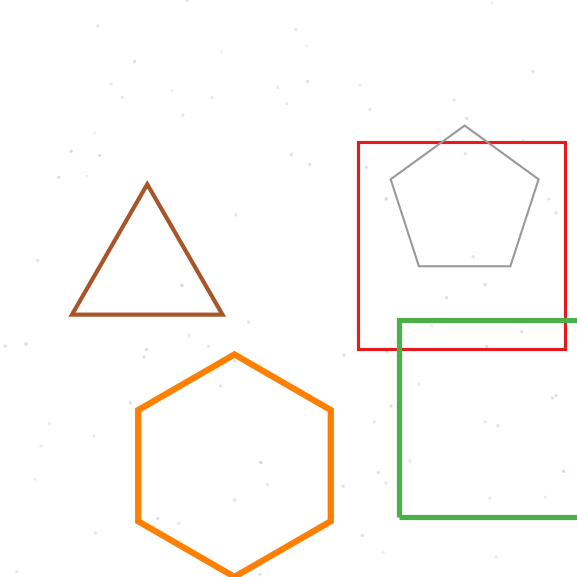[{"shape": "square", "thickness": 1.5, "radius": 0.9, "center": [0.799, 0.573]}, {"shape": "square", "thickness": 2.5, "radius": 0.85, "center": [0.862, 0.274]}, {"shape": "hexagon", "thickness": 3, "radius": 0.96, "center": [0.406, 0.193]}, {"shape": "triangle", "thickness": 2, "radius": 0.75, "center": [0.255, 0.53]}, {"shape": "pentagon", "thickness": 1, "radius": 0.67, "center": [0.805, 0.647]}]